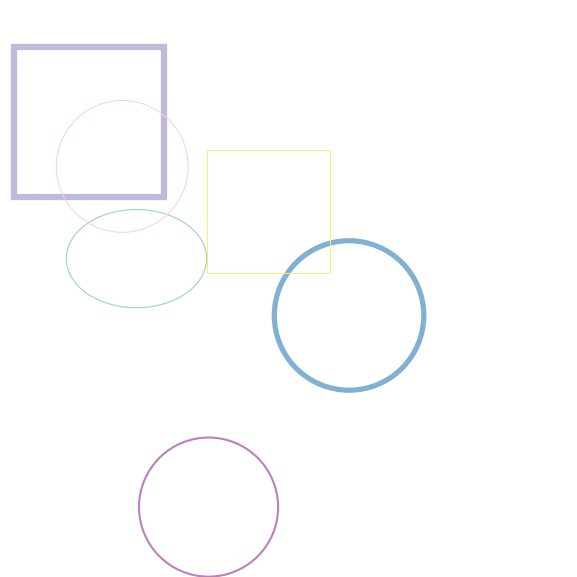[{"shape": "oval", "thickness": 0.5, "radius": 0.61, "center": [0.236, 0.551]}, {"shape": "square", "thickness": 3, "radius": 0.65, "center": [0.154, 0.788]}, {"shape": "circle", "thickness": 2.5, "radius": 0.65, "center": [0.604, 0.453]}, {"shape": "circle", "thickness": 0.5, "radius": 0.57, "center": [0.212, 0.711]}, {"shape": "circle", "thickness": 1, "radius": 0.6, "center": [0.361, 0.121]}, {"shape": "square", "thickness": 0.5, "radius": 0.53, "center": [0.465, 0.633]}]